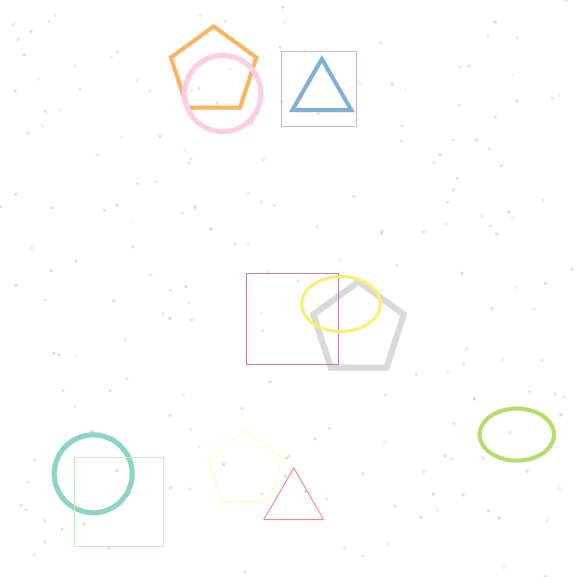[{"shape": "circle", "thickness": 2.5, "radius": 0.34, "center": [0.161, 0.179]}, {"shape": "pentagon", "thickness": 0.5, "radius": 0.34, "center": [0.424, 0.185]}, {"shape": "square", "thickness": 0.5, "radius": 0.32, "center": [0.551, 0.846]}, {"shape": "triangle", "thickness": 0.5, "radius": 0.3, "center": [0.509, 0.129]}, {"shape": "triangle", "thickness": 2, "radius": 0.29, "center": [0.557, 0.838]}, {"shape": "pentagon", "thickness": 2, "radius": 0.39, "center": [0.37, 0.876]}, {"shape": "oval", "thickness": 2, "radius": 0.32, "center": [0.895, 0.247]}, {"shape": "circle", "thickness": 2.5, "radius": 0.33, "center": [0.386, 0.837]}, {"shape": "pentagon", "thickness": 3, "radius": 0.41, "center": [0.621, 0.429]}, {"shape": "square", "thickness": 0.5, "radius": 0.39, "center": [0.506, 0.447]}, {"shape": "square", "thickness": 0.5, "radius": 0.39, "center": [0.206, 0.13]}, {"shape": "oval", "thickness": 1.5, "radius": 0.34, "center": [0.59, 0.473]}]